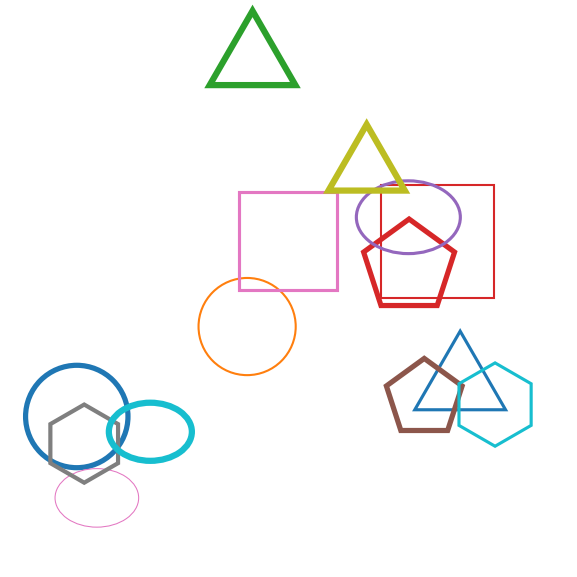[{"shape": "circle", "thickness": 2.5, "radius": 0.44, "center": [0.133, 0.278]}, {"shape": "triangle", "thickness": 1.5, "radius": 0.45, "center": [0.797, 0.335]}, {"shape": "circle", "thickness": 1, "radius": 0.42, "center": [0.428, 0.434]}, {"shape": "triangle", "thickness": 3, "radius": 0.43, "center": [0.437, 0.895]}, {"shape": "pentagon", "thickness": 2.5, "radius": 0.41, "center": [0.708, 0.537]}, {"shape": "square", "thickness": 1, "radius": 0.49, "center": [0.757, 0.581]}, {"shape": "oval", "thickness": 1.5, "radius": 0.45, "center": [0.707, 0.623]}, {"shape": "pentagon", "thickness": 2.5, "radius": 0.34, "center": [0.735, 0.309]}, {"shape": "oval", "thickness": 0.5, "radius": 0.36, "center": [0.168, 0.137]}, {"shape": "square", "thickness": 1.5, "radius": 0.42, "center": [0.498, 0.581]}, {"shape": "hexagon", "thickness": 2, "radius": 0.34, "center": [0.146, 0.231]}, {"shape": "triangle", "thickness": 3, "radius": 0.38, "center": [0.635, 0.707]}, {"shape": "hexagon", "thickness": 1.5, "radius": 0.36, "center": [0.857, 0.299]}, {"shape": "oval", "thickness": 3, "radius": 0.36, "center": [0.26, 0.251]}]